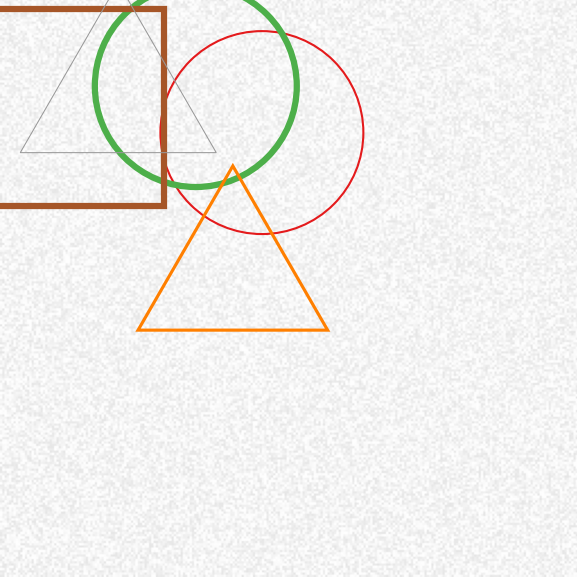[{"shape": "circle", "thickness": 1, "radius": 0.88, "center": [0.453, 0.77]}, {"shape": "circle", "thickness": 3, "radius": 0.87, "center": [0.339, 0.85]}, {"shape": "triangle", "thickness": 1.5, "radius": 0.95, "center": [0.403, 0.522]}, {"shape": "square", "thickness": 3, "radius": 0.85, "center": [0.112, 0.813]}, {"shape": "triangle", "thickness": 0.5, "radius": 0.98, "center": [0.205, 0.833]}]